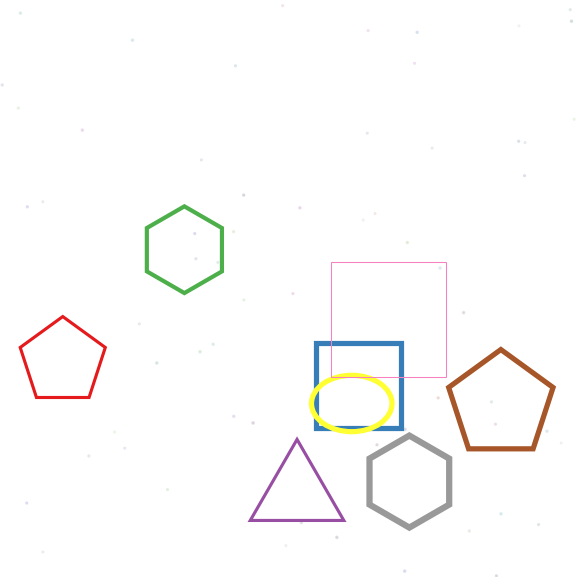[{"shape": "pentagon", "thickness": 1.5, "radius": 0.39, "center": [0.109, 0.374]}, {"shape": "square", "thickness": 2.5, "radius": 0.37, "center": [0.62, 0.331]}, {"shape": "hexagon", "thickness": 2, "radius": 0.38, "center": [0.319, 0.567]}, {"shape": "triangle", "thickness": 1.5, "radius": 0.47, "center": [0.514, 0.145]}, {"shape": "oval", "thickness": 2.5, "radius": 0.35, "center": [0.609, 0.3]}, {"shape": "pentagon", "thickness": 2.5, "radius": 0.48, "center": [0.867, 0.299]}, {"shape": "square", "thickness": 0.5, "radius": 0.5, "center": [0.672, 0.445]}, {"shape": "hexagon", "thickness": 3, "radius": 0.4, "center": [0.709, 0.165]}]